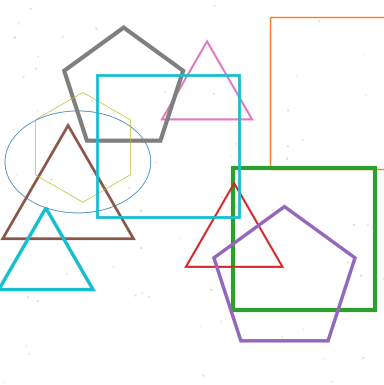[{"shape": "oval", "thickness": 0.5, "radius": 0.95, "center": [0.202, 0.579]}, {"shape": "square", "thickness": 1, "radius": 0.98, "center": [0.897, 0.758]}, {"shape": "square", "thickness": 3, "radius": 0.92, "center": [0.789, 0.379]}, {"shape": "triangle", "thickness": 1.5, "radius": 0.72, "center": [0.608, 0.379]}, {"shape": "pentagon", "thickness": 2.5, "radius": 0.96, "center": [0.739, 0.271]}, {"shape": "triangle", "thickness": 2, "radius": 0.98, "center": [0.177, 0.478]}, {"shape": "triangle", "thickness": 1.5, "radius": 0.68, "center": [0.538, 0.757]}, {"shape": "pentagon", "thickness": 3, "radius": 0.81, "center": [0.321, 0.766]}, {"shape": "hexagon", "thickness": 0.5, "radius": 0.71, "center": [0.215, 0.617]}, {"shape": "square", "thickness": 2, "radius": 0.92, "center": [0.436, 0.621]}, {"shape": "triangle", "thickness": 2.5, "radius": 0.71, "center": [0.119, 0.318]}]